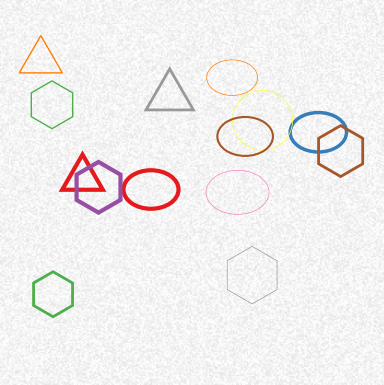[{"shape": "triangle", "thickness": 3, "radius": 0.3, "center": [0.214, 0.538]}, {"shape": "oval", "thickness": 3, "radius": 0.36, "center": [0.392, 0.508]}, {"shape": "oval", "thickness": 2.5, "radius": 0.37, "center": [0.827, 0.656]}, {"shape": "hexagon", "thickness": 2, "radius": 0.29, "center": [0.138, 0.236]}, {"shape": "hexagon", "thickness": 1, "radius": 0.31, "center": [0.135, 0.728]}, {"shape": "hexagon", "thickness": 3, "radius": 0.33, "center": [0.256, 0.514]}, {"shape": "triangle", "thickness": 1, "radius": 0.32, "center": [0.106, 0.843]}, {"shape": "oval", "thickness": 0.5, "radius": 0.33, "center": [0.603, 0.798]}, {"shape": "circle", "thickness": 0.5, "radius": 0.39, "center": [0.682, 0.687]}, {"shape": "hexagon", "thickness": 2, "radius": 0.33, "center": [0.885, 0.608]}, {"shape": "oval", "thickness": 1.5, "radius": 0.36, "center": [0.637, 0.646]}, {"shape": "oval", "thickness": 0.5, "radius": 0.41, "center": [0.617, 0.5]}, {"shape": "triangle", "thickness": 2, "radius": 0.36, "center": [0.441, 0.75]}, {"shape": "hexagon", "thickness": 0.5, "radius": 0.37, "center": [0.655, 0.285]}]